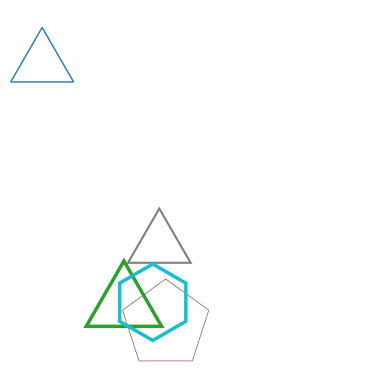[{"shape": "triangle", "thickness": 1, "radius": 0.47, "center": [0.109, 0.834]}, {"shape": "triangle", "thickness": 2.5, "radius": 0.57, "center": [0.322, 0.209]}, {"shape": "pentagon", "thickness": 0.5, "radius": 0.59, "center": [0.43, 0.158]}, {"shape": "triangle", "thickness": 1.5, "radius": 0.47, "center": [0.414, 0.364]}, {"shape": "hexagon", "thickness": 2.5, "radius": 0.5, "center": [0.397, 0.215]}]